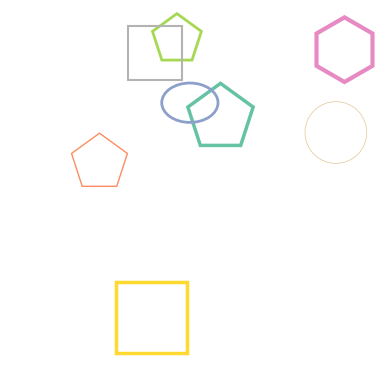[{"shape": "pentagon", "thickness": 2.5, "radius": 0.45, "center": [0.573, 0.694]}, {"shape": "pentagon", "thickness": 1, "radius": 0.38, "center": [0.258, 0.578]}, {"shape": "oval", "thickness": 2, "radius": 0.37, "center": [0.493, 0.733]}, {"shape": "hexagon", "thickness": 3, "radius": 0.42, "center": [0.895, 0.871]}, {"shape": "pentagon", "thickness": 2, "radius": 0.33, "center": [0.46, 0.898]}, {"shape": "square", "thickness": 2.5, "radius": 0.46, "center": [0.394, 0.175]}, {"shape": "circle", "thickness": 0.5, "radius": 0.4, "center": [0.872, 0.656]}, {"shape": "square", "thickness": 1.5, "radius": 0.35, "center": [0.403, 0.862]}]